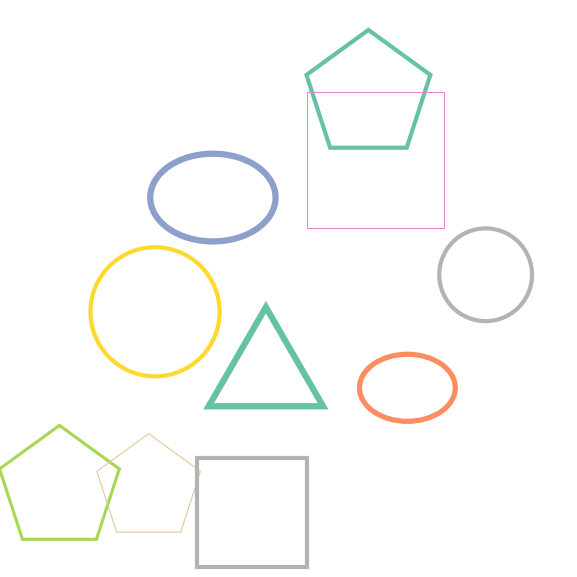[{"shape": "pentagon", "thickness": 2, "radius": 0.56, "center": [0.638, 0.835]}, {"shape": "triangle", "thickness": 3, "radius": 0.57, "center": [0.46, 0.353]}, {"shape": "oval", "thickness": 2.5, "radius": 0.41, "center": [0.705, 0.328]}, {"shape": "oval", "thickness": 3, "radius": 0.54, "center": [0.369, 0.657]}, {"shape": "square", "thickness": 0.5, "radius": 0.59, "center": [0.65, 0.722]}, {"shape": "pentagon", "thickness": 1.5, "radius": 0.55, "center": [0.103, 0.153]}, {"shape": "circle", "thickness": 2, "radius": 0.56, "center": [0.268, 0.459]}, {"shape": "pentagon", "thickness": 0.5, "radius": 0.47, "center": [0.257, 0.154]}, {"shape": "square", "thickness": 2, "radius": 0.47, "center": [0.436, 0.111]}, {"shape": "circle", "thickness": 2, "radius": 0.4, "center": [0.841, 0.523]}]